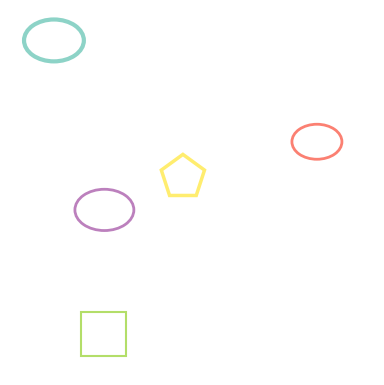[{"shape": "oval", "thickness": 3, "radius": 0.39, "center": [0.14, 0.895]}, {"shape": "oval", "thickness": 2, "radius": 0.32, "center": [0.823, 0.632]}, {"shape": "square", "thickness": 1.5, "radius": 0.29, "center": [0.268, 0.132]}, {"shape": "oval", "thickness": 2, "radius": 0.38, "center": [0.271, 0.455]}, {"shape": "pentagon", "thickness": 2.5, "radius": 0.29, "center": [0.475, 0.54]}]